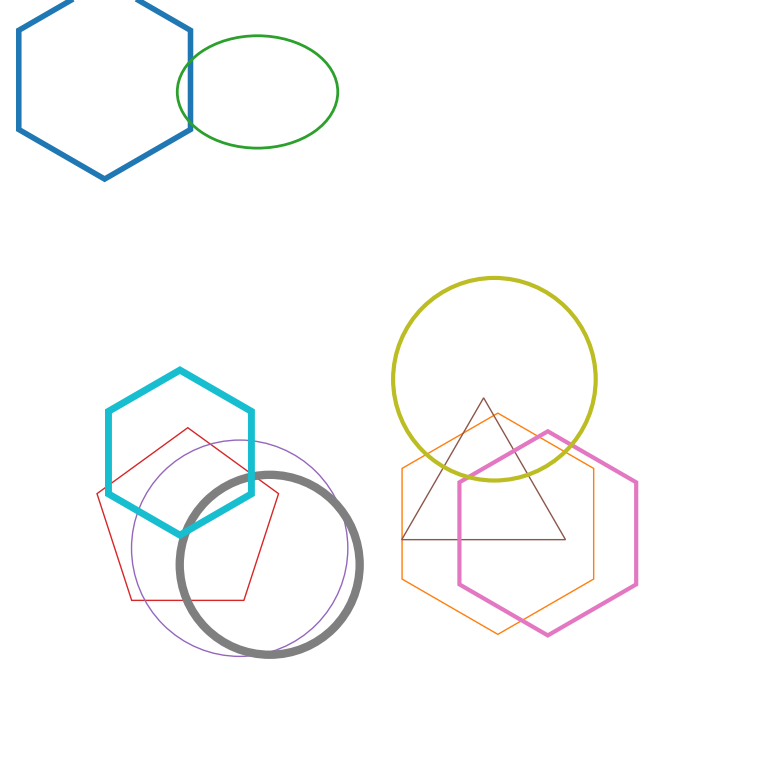[{"shape": "hexagon", "thickness": 2, "radius": 0.64, "center": [0.136, 0.896]}, {"shape": "hexagon", "thickness": 0.5, "radius": 0.72, "center": [0.647, 0.32]}, {"shape": "oval", "thickness": 1, "radius": 0.52, "center": [0.334, 0.881]}, {"shape": "pentagon", "thickness": 0.5, "radius": 0.62, "center": [0.244, 0.321]}, {"shape": "circle", "thickness": 0.5, "radius": 0.7, "center": [0.311, 0.288]}, {"shape": "triangle", "thickness": 0.5, "radius": 0.61, "center": [0.628, 0.361]}, {"shape": "hexagon", "thickness": 1.5, "radius": 0.66, "center": [0.711, 0.307]}, {"shape": "circle", "thickness": 3, "radius": 0.58, "center": [0.35, 0.267]}, {"shape": "circle", "thickness": 1.5, "radius": 0.66, "center": [0.642, 0.508]}, {"shape": "hexagon", "thickness": 2.5, "radius": 0.54, "center": [0.234, 0.412]}]